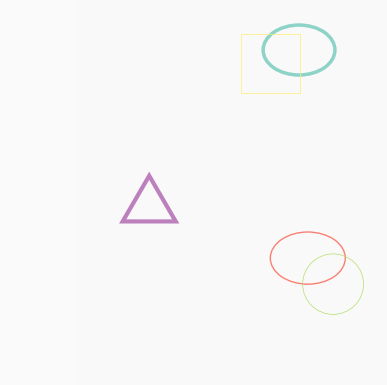[{"shape": "oval", "thickness": 2.5, "radius": 0.46, "center": [0.772, 0.87]}, {"shape": "oval", "thickness": 1, "radius": 0.48, "center": [0.794, 0.33]}, {"shape": "circle", "thickness": 0.5, "radius": 0.39, "center": [0.86, 0.262]}, {"shape": "triangle", "thickness": 3, "radius": 0.4, "center": [0.385, 0.464]}, {"shape": "square", "thickness": 0.5, "radius": 0.38, "center": [0.699, 0.835]}]